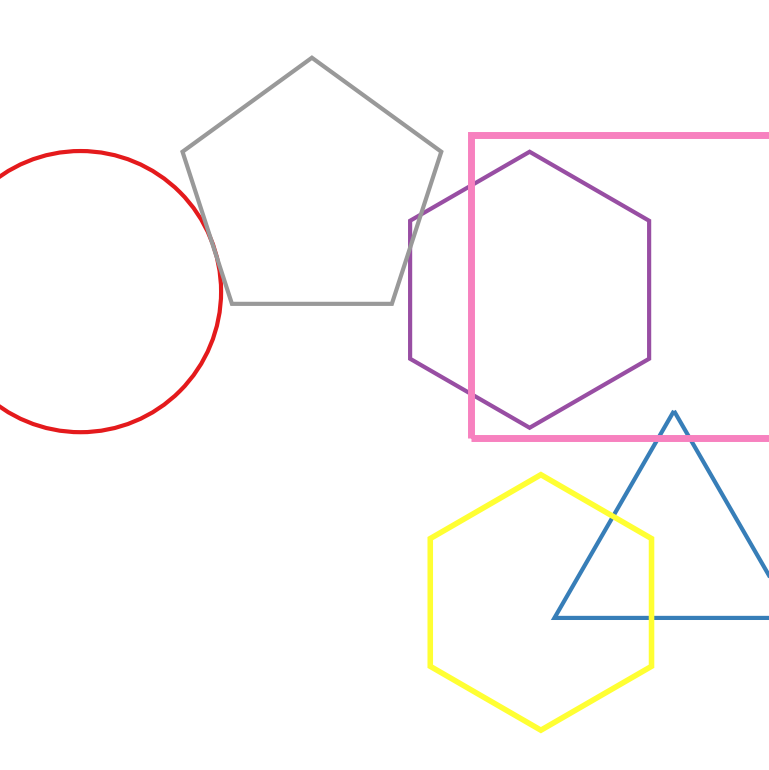[{"shape": "circle", "thickness": 1.5, "radius": 0.91, "center": [0.105, 0.621]}, {"shape": "triangle", "thickness": 1.5, "radius": 0.9, "center": [0.875, 0.287]}, {"shape": "hexagon", "thickness": 1.5, "radius": 0.9, "center": [0.688, 0.624]}, {"shape": "hexagon", "thickness": 2, "radius": 0.83, "center": [0.702, 0.218]}, {"shape": "square", "thickness": 2.5, "radius": 0.98, "center": [0.808, 0.628]}, {"shape": "pentagon", "thickness": 1.5, "radius": 0.88, "center": [0.405, 0.748]}]